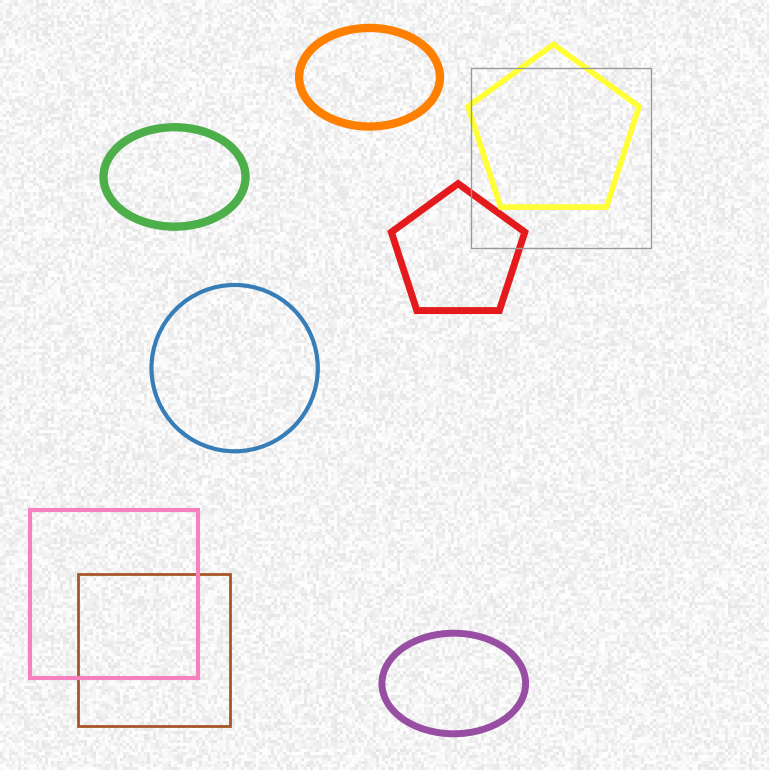[{"shape": "pentagon", "thickness": 2.5, "radius": 0.46, "center": [0.595, 0.67]}, {"shape": "circle", "thickness": 1.5, "radius": 0.54, "center": [0.305, 0.522]}, {"shape": "oval", "thickness": 3, "radius": 0.46, "center": [0.227, 0.77]}, {"shape": "oval", "thickness": 2.5, "radius": 0.47, "center": [0.589, 0.112]}, {"shape": "oval", "thickness": 3, "radius": 0.46, "center": [0.48, 0.9]}, {"shape": "pentagon", "thickness": 2, "radius": 0.58, "center": [0.719, 0.826]}, {"shape": "square", "thickness": 1, "radius": 0.49, "center": [0.2, 0.156]}, {"shape": "square", "thickness": 1.5, "radius": 0.54, "center": [0.148, 0.228]}, {"shape": "square", "thickness": 0.5, "radius": 0.58, "center": [0.728, 0.795]}]